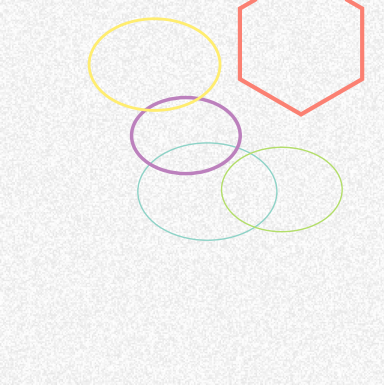[{"shape": "oval", "thickness": 1, "radius": 0.9, "center": [0.539, 0.502]}, {"shape": "hexagon", "thickness": 3, "radius": 0.92, "center": [0.782, 0.886]}, {"shape": "oval", "thickness": 1, "radius": 0.78, "center": [0.732, 0.508]}, {"shape": "oval", "thickness": 2.5, "radius": 0.71, "center": [0.483, 0.648]}, {"shape": "oval", "thickness": 2, "radius": 0.85, "center": [0.401, 0.832]}]